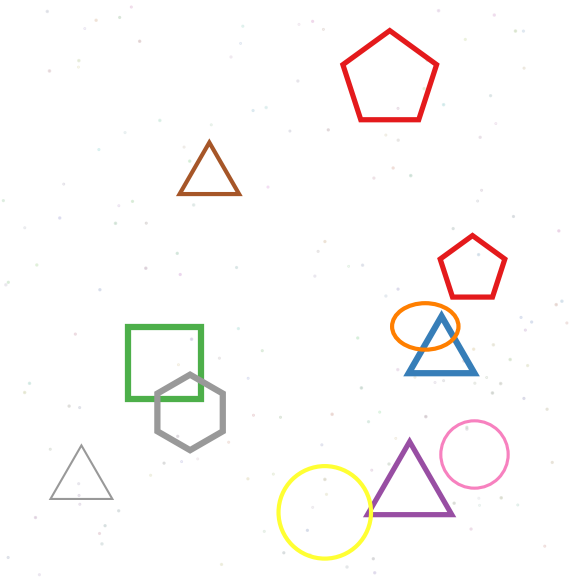[{"shape": "pentagon", "thickness": 2.5, "radius": 0.43, "center": [0.675, 0.861]}, {"shape": "pentagon", "thickness": 2.5, "radius": 0.29, "center": [0.818, 0.532]}, {"shape": "triangle", "thickness": 3, "radius": 0.33, "center": [0.765, 0.386]}, {"shape": "square", "thickness": 3, "radius": 0.31, "center": [0.285, 0.371]}, {"shape": "triangle", "thickness": 2.5, "radius": 0.42, "center": [0.709, 0.15]}, {"shape": "oval", "thickness": 2, "radius": 0.29, "center": [0.736, 0.434]}, {"shape": "circle", "thickness": 2, "radius": 0.4, "center": [0.562, 0.112]}, {"shape": "triangle", "thickness": 2, "radius": 0.3, "center": [0.362, 0.693]}, {"shape": "circle", "thickness": 1.5, "radius": 0.29, "center": [0.822, 0.212]}, {"shape": "triangle", "thickness": 1, "radius": 0.31, "center": [0.141, 0.166]}, {"shape": "hexagon", "thickness": 3, "radius": 0.33, "center": [0.329, 0.285]}]